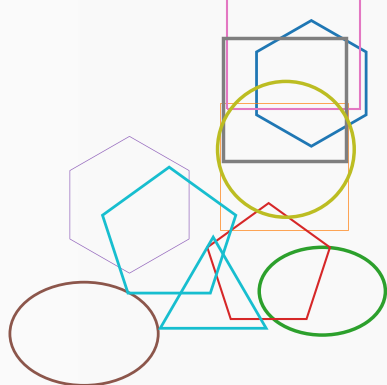[{"shape": "hexagon", "thickness": 2, "radius": 0.82, "center": [0.803, 0.783]}, {"shape": "square", "thickness": 0.5, "radius": 0.83, "center": [0.733, 0.567]}, {"shape": "oval", "thickness": 2.5, "radius": 0.81, "center": [0.832, 0.244]}, {"shape": "pentagon", "thickness": 1.5, "radius": 0.83, "center": [0.693, 0.306]}, {"shape": "hexagon", "thickness": 0.5, "radius": 0.89, "center": [0.334, 0.468]}, {"shape": "oval", "thickness": 2, "radius": 0.96, "center": [0.217, 0.133]}, {"shape": "square", "thickness": 1.5, "radius": 0.85, "center": [0.757, 0.887]}, {"shape": "square", "thickness": 2.5, "radius": 0.8, "center": [0.733, 0.741]}, {"shape": "circle", "thickness": 2.5, "radius": 0.88, "center": [0.738, 0.612]}, {"shape": "pentagon", "thickness": 2, "radius": 0.9, "center": [0.437, 0.385]}, {"shape": "triangle", "thickness": 2, "radius": 0.79, "center": [0.55, 0.226]}]